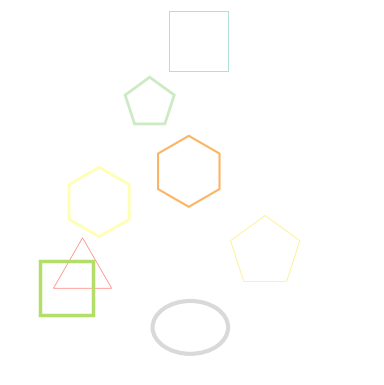[{"shape": "square", "thickness": 0.5, "radius": 0.39, "center": [0.516, 0.893]}, {"shape": "hexagon", "thickness": 2, "radius": 0.45, "center": [0.257, 0.476]}, {"shape": "triangle", "thickness": 0.5, "radius": 0.44, "center": [0.214, 0.295]}, {"shape": "hexagon", "thickness": 1.5, "radius": 0.46, "center": [0.49, 0.555]}, {"shape": "square", "thickness": 2.5, "radius": 0.35, "center": [0.173, 0.252]}, {"shape": "oval", "thickness": 3, "radius": 0.49, "center": [0.494, 0.15]}, {"shape": "pentagon", "thickness": 2, "radius": 0.34, "center": [0.389, 0.732]}, {"shape": "pentagon", "thickness": 0.5, "radius": 0.47, "center": [0.689, 0.346]}]